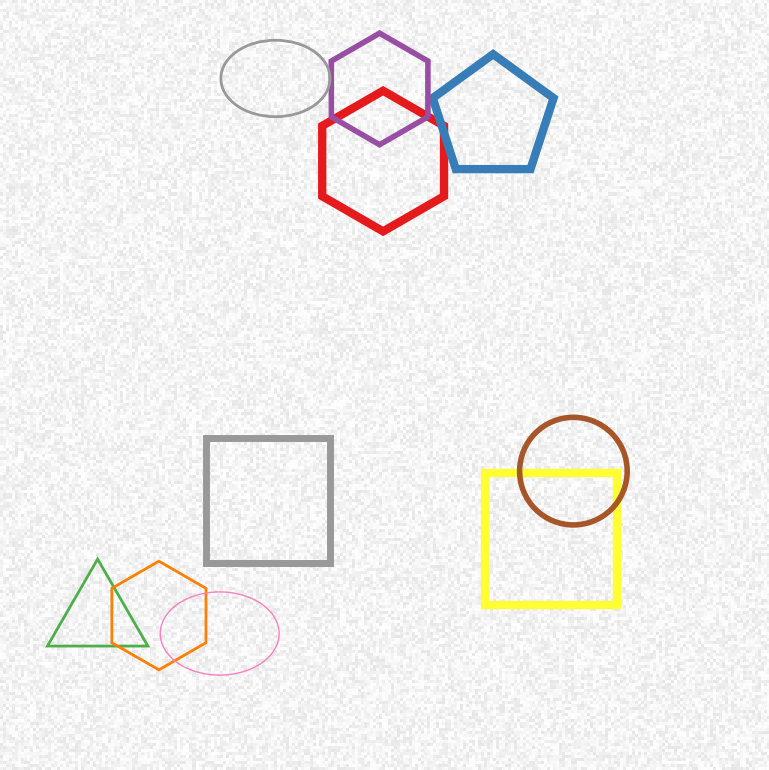[{"shape": "hexagon", "thickness": 3, "radius": 0.46, "center": [0.498, 0.791]}, {"shape": "pentagon", "thickness": 3, "radius": 0.41, "center": [0.64, 0.847]}, {"shape": "triangle", "thickness": 1, "radius": 0.38, "center": [0.127, 0.199]}, {"shape": "hexagon", "thickness": 2, "radius": 0.36, "center": [0.493, 0.884]}, {"shape": "hexagon", "thickness": 1, "radius": 0.35, "center": [0.206, 0.201]}, {"shape": "square", "thickness": 3, "radius": 0.43, "center": [0.716, 0.3]}, {"shape": "circle", "thickness": 2, "radius": 0.35, "center": [0.745, 0.388]}, {"shape": "oval", "thickness": 0.5, "radius": 0.39, "center": [0.285, 0.177]}, {"shape": "square", "thickness": 2.5, "radius": 0.4, "center": [0.348, 0.35]}, {"shape": "oval", "thickness": 1, "radius": 0.35, "center": [0.358, 0.898]}]